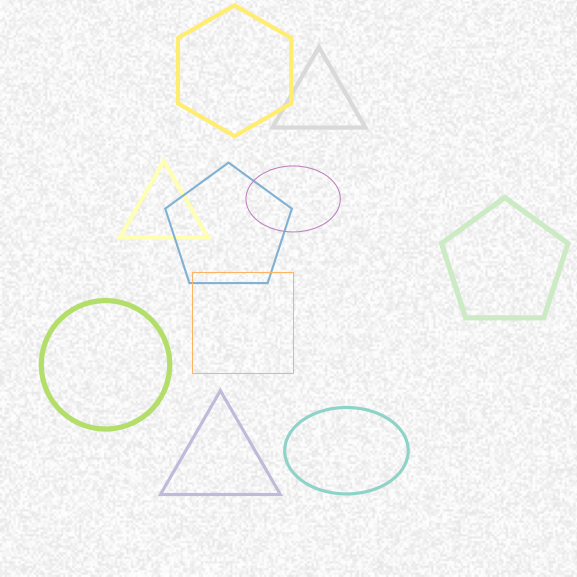[{"shape": "oval", "thickness": 1.5, "radius": 0.53, "center": [0.6, 0.219]}, {"shape": "triangle", "thickness": 2, "radius": 0.44, "center": [0.284, 0.632]}, {"shape": "triangle", "thickness": 1.5, "radius": 0.6, "center": [0.382, 0.203]}, {"shape": "pentagon", "thickness": 1, "radius": 0.58, "center": [0.396, 0.602]}, {"shape": "square", "thickness": 0.5, "radius": 0.44, "center": [0.42, 0.441]}, {"shape": "circle", "thickness": 2.5, "radius": 0.56, "center": [0.183, 0.367]}, {"shape": "triangle", "thickness": 2, "radius": 0.46, "center": [0.552, 0.825]}, {"shape": "oval", "thickness": 0.5, "radius": 0.41, "center": [0.508, 0.655]}, {"shape": "pentagon", "thickness": 2.5, "radius": 0.58, "center": [0.874, 0.542]}, {"shape": "hexagon", "thickness": 2, "radius": 0.57, "center": [0.406, 0.877]}]